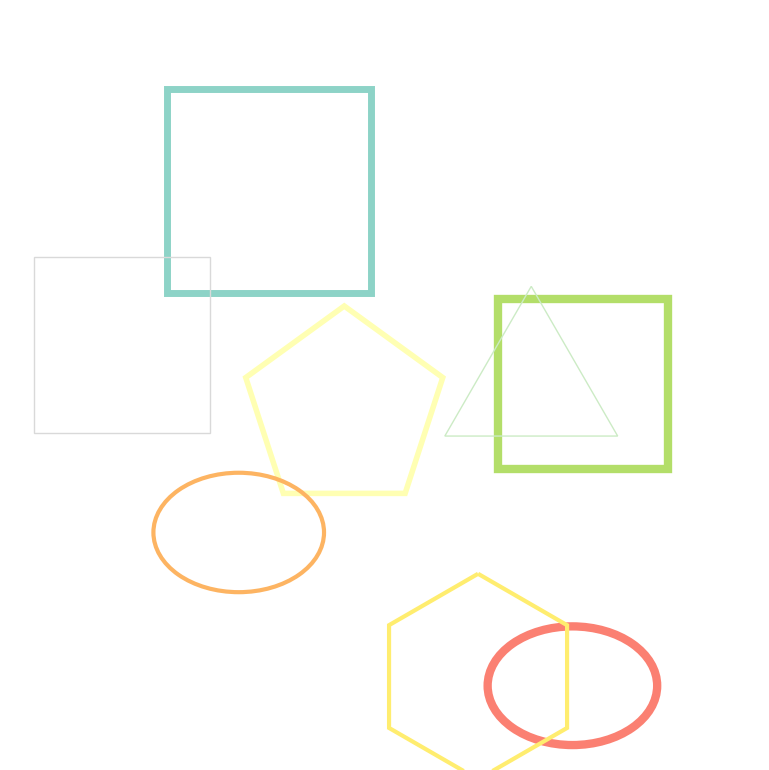[{"shape": "square", "thickness": 2.5, "radius": 0.66, "center": [0.349, 0.752]}, {"shape": "pentagon", "thickness": 2, "radius": 0.67, "center": [0.447, 0.468]}, {"shape": "oval", "thickness": 3, "radius": 0.55, "center": [0.743, 0.109]}, {"shape": "oval", "thickness": 1.5, "radius": 0.55, "center": [0.31, 0.308]}, {"shape": "square", "thickness": 3, "radius": 0.55, "center": [0.757, 0.501]}, {"shape": "square", "thickness": 0.5, "radius": 0.57, "center": [0.158, 0.552]}, {"shape": "triangle", "thickness": 0.5, "radius": 0.65, "center": [0.69, 0.498]}, {"shape": "hexagon", "thickness": 1.5, "radius": 0.67, "center": [0.621, 0.121]}]